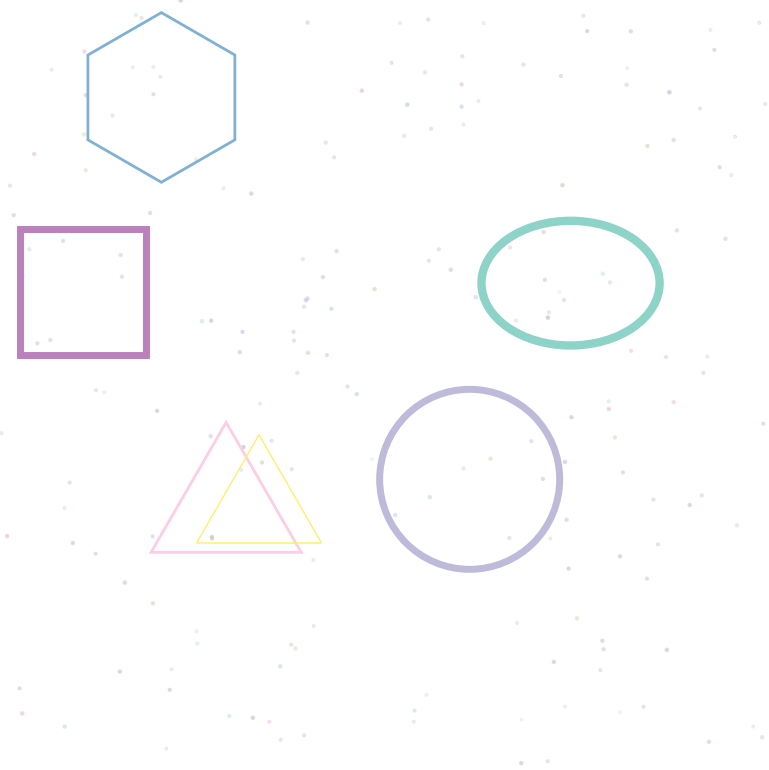[{"shape": "oval", "thickness": 3, "radius": 0.58, "center": [0.741, 0.632]}, {"shape": "circle", "thickness": 2.5, "radius": 0.58, "center": [0.61, 0.378]}, {"shape": "hexagon", "thickness": 1, "radius": 0.55, "center": [0.21, 0.873]}, {"shape": "triangle", "thickness": 1, "radius": 0.56, "center": [0.294, 0.339]}, {"shape": "square", "thickness": 2.5, "radius": 0.41, "center": [0.108, 0.621]}, {"shape": "triangle", "thickness": 0.5, "radius": 0.47, "center": [0.336, 0.342]}]